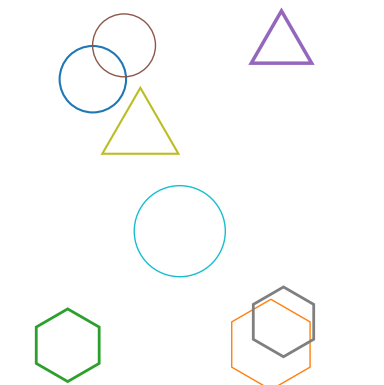[{"shape": "circle", "thickness": 1.5, "radius": 0.43, "center": [0.241, 0.794]}, {"shape": "hexagon", "thickness": 1, "radius": 0.59, "center": [0.704, 0.105]}, {"shape": "hexagon", "thickness": 2, "radius": 0.47, "center": [0.176, 0.103]}, {"shape": "triangle", "thickness": 2.5, "radius": 0.45, "center": [0.731, 0.881]}, {"shape": "circle", "thickness": 1, "radius": 0.41, "center": [0.322, 0.882]}, {"shape": "hexagon", "thickness": 2, "radius": 0.45, "center": [0.736, 0.164]}, {"shape": "triangle", "thickness": 1.5, "radius": 0.57, "center": [0.365, 0.658]}, {"shape": "circle", "thickness": 1, "radius": 0.59, "center": [0.467, 0.4]}]